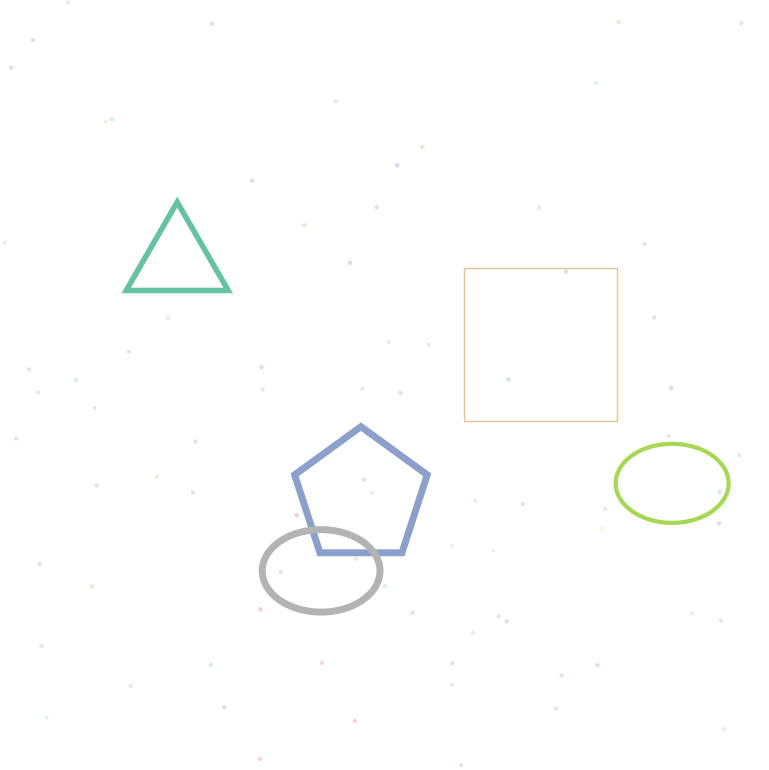[{"shape": "triangle", "thickness": 2, "radius": 0.38, "center": [0.23, 0.661]}, {"shape": "pentagon", "thickness": 2.5, "radius": 0.45, "center": [0.469, 0.355]}, {"shape": "oval", "thickness": 1.5, "radius": 0.37, "center": [0.873, 0.372]}, {"shape": "square", "thickness": 0.5, "radius": 0.5, "center": [0.702, 0.553]}, {"shape": "oval", "thickness": 2.5, "radius": 0.38, "center": [0.417, 0.259]}]